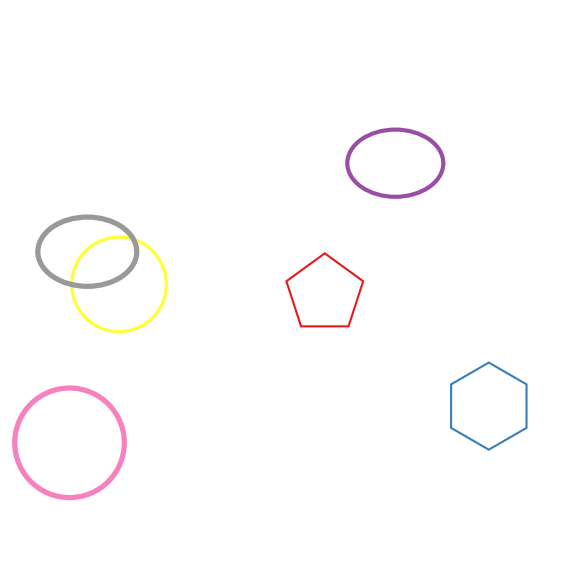[{"shape": "pentagon", "thickness": 1, "radius": 0.35, "center": [0.562, 0.491]}, {"shape": "hexagon", "thickness": 1, "radius": 0.38, "center": [0.846, 0.296]}, {"shape": "oval", "thickness": 2, "radius": 0.42, "center": [0.685, 0.717]}, {"shape": "circle", "thickness": 1.5, "radius": 0.41, "center": [0.206, 0.507]}, {"shape": "circle", "thickness": 2.5, "radius": 0.47, "center": [0.12, 0.232]}, {"shape": "oval", "thickness": 2.5, "radius": 0.43, "center": [0.151, 0.563]}]